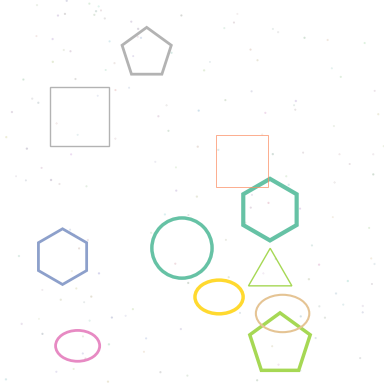[{"shape": "circle", "thickness": 2.5, "radius": 0.39, "center": [0.473, 0.356]}, {"shape": "hexagon", "thickness": 3, "radius": 0.4, "center": [0.701, 0.456]}, {"shape": "square", "thickness": 0.5, "radius": 0.34, "center": [0.629, 0.582]}, {"shape": "hexagon", "thickness": 2, "radius": 0.36, "center": [0.162, 0.333]}, {"shape": "oval", "thickness": 2, "radius": 0.29, "center": [0.202, 0.102]}, {"shape": "pentagon", "thickness": 2.5, "radius": 0.41, "center": [0.727, 0.105]}, {"shape": "triangle", "thickness": 1, "radius": 0.33, "center": [0.702, 0.29]}, {"shape": "oval", "thickness": 2.5, "radius": 0.31, "center": [0.569, 0.229]}, {"shape": "oval", "thickness": 1.5, "radius": 0.35, "center": [0.734, 0.186]}, {"shape": "pentagon", "thickness": 2, "radius": 0.34, "center": [0.381, 0.862]}, {"shape": "square", "thickness": 1, "radius": 0.38, "center": [0.207, 0.696]}]